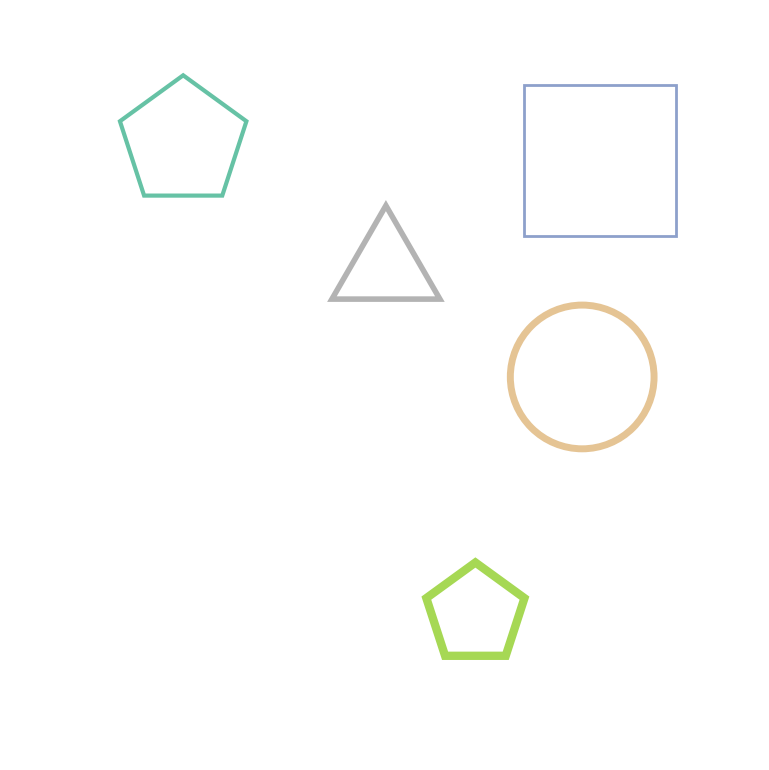[{"shape": "pentagon", "thickness": 1.5, "radius": 0.43, "center": [0.238, 0.816]}, {"shape": "square", "thickness": 1, "radius": 0.49, "center": [0.779, 0.792]}, {"shape": "pentagon", "thickness": 3, "radius": 0.33, "center": [0.617, 0.203]}, {"shape": "circle", "thickness": 2.5, "radius": 0.47, "center": [0.756, 0.51]}, {"shape": "triangle", "thickness": 2, "radius": 0.4, "center": [0.501, 0.652]}]